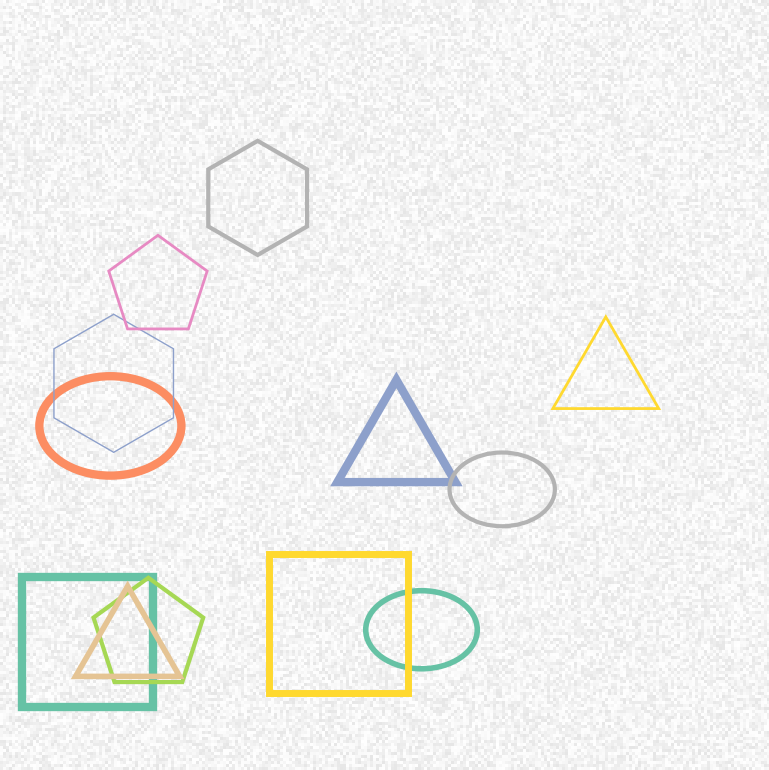[{"shape": "oval", "thickness": 2, "radius": 0.36, "center": [0.547, 0.182]}, {"shape": "square", "thickness": 3, "radius": 0.42, "center": [0.114, 0.166]}, {"shape": "oval", "thickness": 3, "radius": 0.46, "center": [0.143, 0.447]}, {"shape": "triangle", "thickness": 3, "radius": 0.44, "center": [0.515, 0.418]}, {"shape": "hexagon", "thickness": 0.5, "radius": 0.45, "center": [0.148, 0.502]}, {"shape": "pentagon", "thickness": 1, "radius": 0.34, "center": [0.205, 0.627]}, {"shape": "pentagon", "thickness": 1.5, "radius": 0.37, "center": [0.193, 0.175]}, {"shape": "square", "thickness": 2.5, "radius": 0.45, "center": [0.439, 0.19]}, {"shape": "triangle", "thickness": 1, "radius": 0.4, "center": [0.787, 0.509]}, {"shape": "triangle", "thickness": 2, "radius": 0.39, "center": [0.166, 0.161]}, {"shape": "hexagon", "thickness": 1.5, "radius": 0.37, "center": [0.335, 0.743]}, {"shape": "oval", "thickness": 1.5, "radius": 0.34, "center": [0.652, 0.364]}]